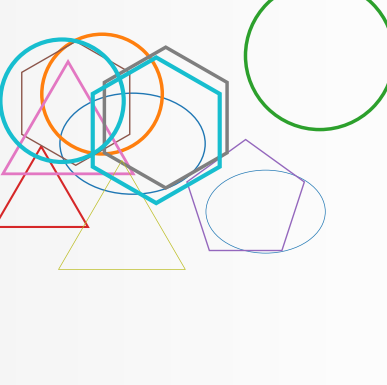[{"shape": "oval", "thickness": 0.5, "radius": 0.77, "center": [0.685, 0.45]}, {"shape": "oval", "thickness": 1, "radius": 0.94, "center": [0.342, 0.627]}, {"shape": "circle", "thickness": 2.5, "radius": 0.78, "center": [0.263, 0.756]}, {"shape": "circle", "thickness": 2.5, "radius": 0.96, "center": [0.825, 0.855]}, {"shape": "triangle", "thickness": 1.5, "radius": 0.7, "center": [0.106, 0.48]}, {"shape": "pentagon", "thickness": 1, "radius": 0.8, "center": [0.634, 0.478]}, {"shape": "hexagon", "thickness": 1, "radius": 0.8, "center": [0.195, 0.732]}, {"shape": "triangle", "thickness": 2, "radius": 0.97, "center": [0.176, 0.646]}, {"shape": "hexagon", "thickness": 2.5, "radius": 0.91, "center": [0.428, 0.695]}, {"shape": "triangle", "thickness": 0.5, "radius": 0.95, "center": [0.315, 0.394]}, {"shape": "circle", "thickness": 3, "radius": 0.8, "center": [0.16, 0.738]}, {"shape": "hexagon", "thickness": 3, "radius": 0.95, "center": [0.403, 0.662]}]